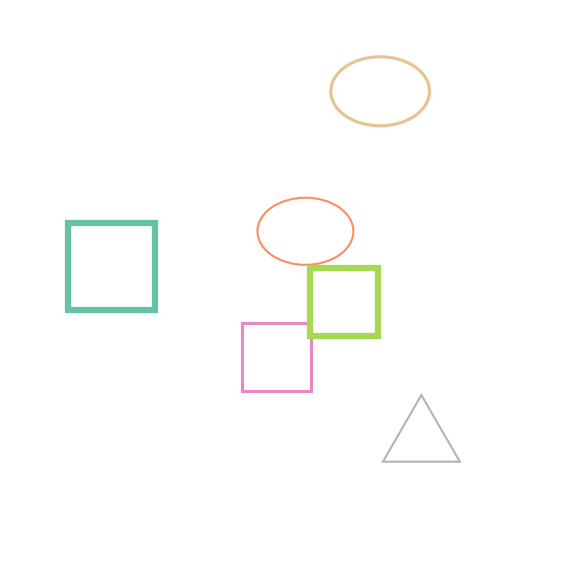[{"shape": "square", "thickness": 3, "radius": 0.38, "center": [0.193, 0.537]}, {"shape": "oval", "thickness": 1, "radius": 0.42, "center": [0.529, 0.599]}, {"shape": "square", "thickness": 1.5, "radius": 0.3, "center": [0.479, 0.381]}, {"shape": "square", "thickness": 3, "radius": 0.29, "center": [0.596, 0.476]}, {"shape": "oval", "thickness": 1.5, "radius": 0.43, "center": [0.658, 0.841]}, {"shape": "triangle", "thickness": 1, "radius": 0.38, "center": [0.73, 0.238]}]